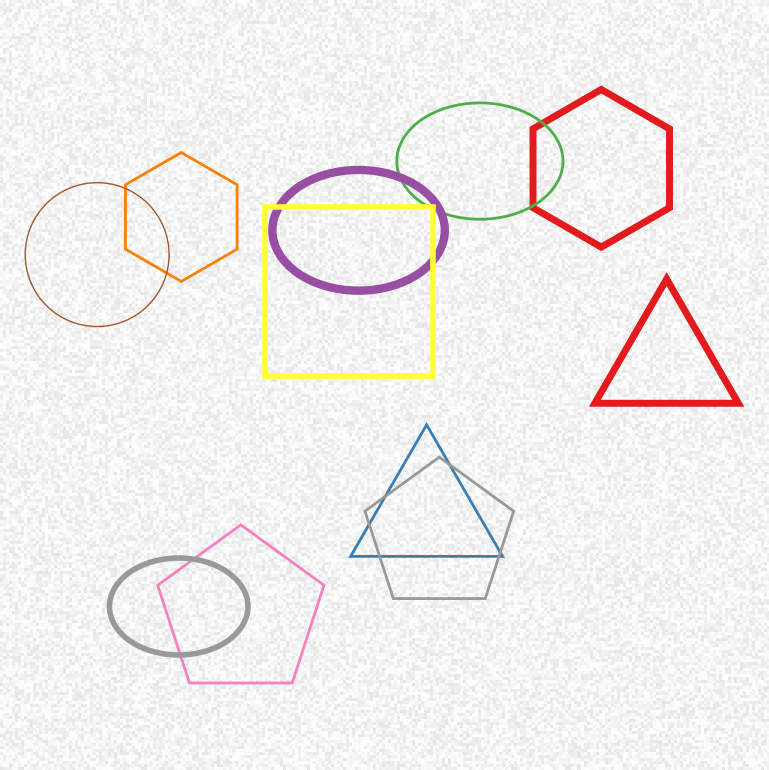[{"shape": "hexagon", "thickness": 2.5, "radius": 0.51, "center": [0.781, 0.781]}, {"shape": "triangle", "thickness": 2.5, "radius": 0.54, "center": [0.866, 0.53]}, {"shape": "triangle", "thickness": 1, "radius": 0.57, "center": [0.554, 0.334]}, {"shape": "oval", "thickness": 1, "radius": 0.54, "center": [0.623, 0.791]}, {"shape": "oval", "thickness": 3, "radius": 0.56, "center": [0.466, 0.701]}, {"shape": "hexagon", "thickness": 1, "radius": 0.42, "center": [0.235, 0.718]}, {"shape": "square", "thickness": 2, "radius": 0.55, "center": [0.453, 0.621]}, {"shape": "circle", "thickness": 0.5, "radius": 0.47, "center": [0.126, 0.669]}, {"shape": "pentagon", "thickness": 1, "radius": 0.57, "center": [0.313, 0.205]}, {"shape": "pentagon", "thickness": 1, "radius": 0.51, "center": [0.571, 0.305]}, {"shape": "oval", "thickness": 2, "radius": 0.45, "center": [0.232, 0.212]}]